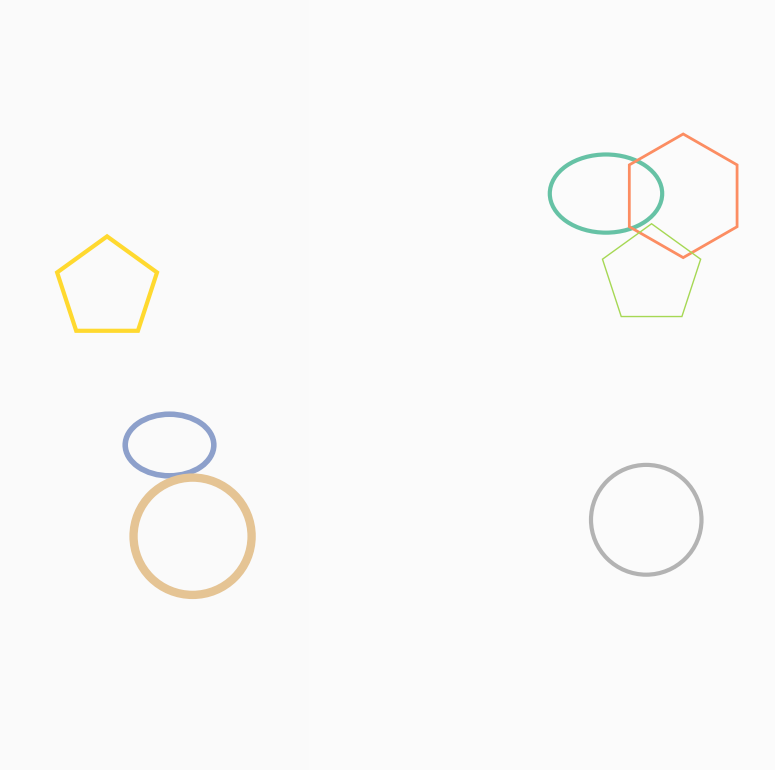[{"shape": "oval", "thickness": 1.5, "radius": 0.36, "center": [0.782, 0.749]}, {"shape": "hexagon", "thickness": 1, "radius": 0.4, "center": [0.882, 0.746]}, {"shape": "oval", "thickness": 2, "radius": 0.29, "center": [0.219, 0.422]}, {"shape": "pentagon", "thickness": 0.5, "radius": 0.33, "center": [0.841, 0.643]}, {"shape": "pentagon", "thickness": 1.5, "radius": 0.34, "center": [0.138, 0.625]}, {"shape": "circle", "thickness": 3, "radius": 0.38, "center": [0.248, 0.304]}, {"shape": "circle", "thickness": 1.5, "radius": 0.36, "center": [0.834, 0.325]}]